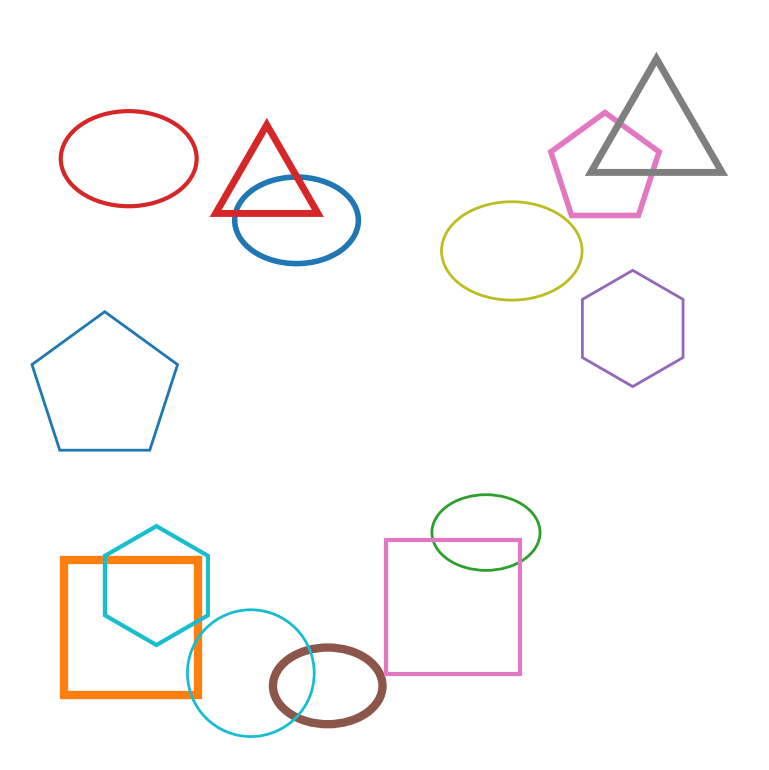[{"shape": "oval", "thickness": 2, "radius": 0.4, "center": [0.385, 0.714]}, {"shape": "pentagon", "thickness": 1, "radius": 0.5, "center": [0.136, 0.496]}, {"shape": "square", "thickness": 3, "radius": 0.44, "center": [0.17, 0.185]}, {"shape": "oval", "thickness": 1, "radius": 0.35, "center": [0.631, 0.308]}, {"shape": "oval", "thickness": 1.5, "radius": 0.44, "center": [0.167, 0.794]}, {"shape": "triangle", "thickness": 2.5, "radius": 0.38, "center": [0.346, 0.761]}, {"shape": "hexagon", "thickness": 1, "radius": 0.38, "center": [0.822, 0.573]}, {"shape": "oval", "thickness": 3, "radius": 0.36, "center": [0.426, 0.109]}, {"shape": "square", "thickness": 1.5, "radius": 0.44, "center": [0.589, 0.211]}, {"shape": "pentagon", "thickness": 2, "radius": 0.37, "center": [0.786, 0.78]}, {"shape": "triangle", "thickness": 2.5, "radius": 0.49, "center": [0.853, 0.825]}, {"shape": "oval", "thickness": 1, "radius": 0.46, "center": [0.665, 0.674]}, {"shape": "circle", "thickness": 1, "radius": 0.41, "center": [0.326, 0.126]}, {"shape": "hexagon", "thickness": 1.5, "radius": 0.39, "center": [0.203, 0.24]}]